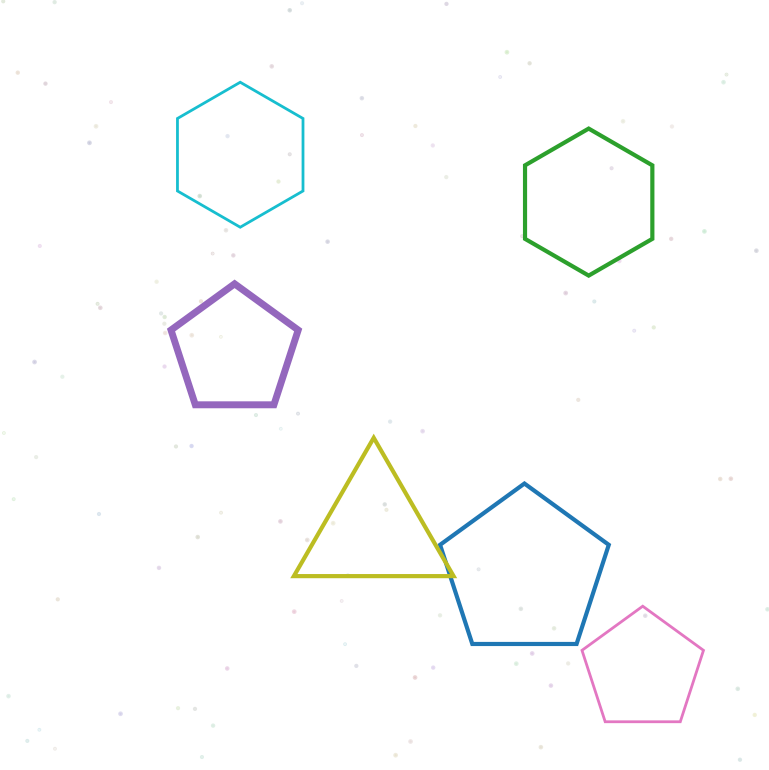[{"shape": "pentagon", "thickness": 1.5, "radius": 0.58, "center": [0.681, 0.257]}, {"shape": "hexagon", "thickness": 1.5, "radius": 0.48, "center": [0.765, 0.738]}, {"shape": "pentagon", "thickness": 2.5, "radius": 0.43, "center": [0.305, 0.545]}, {"shape": "pentagon", "thickness": 1, "radius": 0.41, "center": [0.835, 0.13]}, {"shape": "triangle", "thickness": 1.5, "radius": 0.6, "center": [0.485, 0.312]}, {"shape": "hexagon", "thickness": 1, "radius": 0.47, "center": [0.312, 0.799]}]